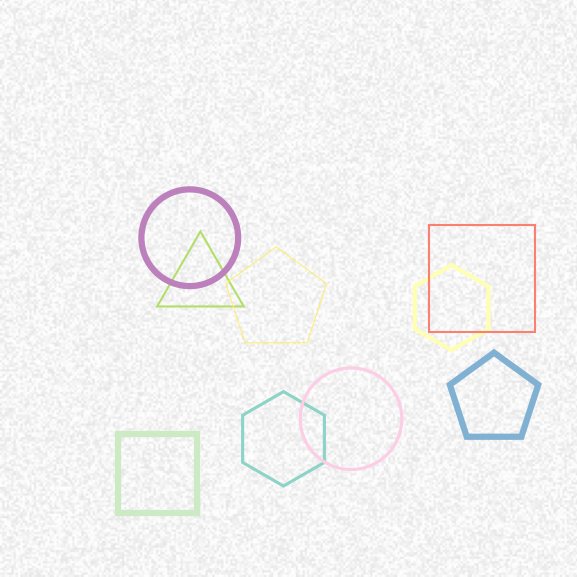[{"shape": "hexagon", "thickness": 1.5, "radius": 0.41, "center": [0.491, 0.239]}, {"shape": "hexagon", "thickness": 2, "radius": 0.37, "center": [0.782, 0.466]}, {"shape": "square", "thickness": 1, "radius": 0.46, "center": [0.835, 0.517]}, {"shape": "pentagon", "thickness": 3, "radius": 0.4, "center": [0.855, 0.308]}, {"shape": "triangle", "thickness": 1, "radius": 0.43, "center": [0.347, 0.512]}, {"shape": "circle", "thickness": 1.5, "radius": 0.44, "center": [0.608, 0.274]}, {"shape": "circle", "thickness": 3, "radius": 0.42, "center": [0.329, 0.587]}, {"shape": "square", "thickness": 3, "radius": 0.34, "center": [0.273, 0.18]}, {"shape": "pentagon", "thickness": 0.5, "radius": 0.46, "center": [0.478, 0.48]}]